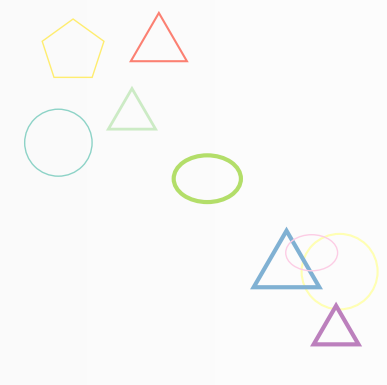[{"shape": "circle", "thickness": 1, "radius": 0.43, "center": [0.151, 0.629]}, {"shape": "circle", "thickness": 1.5, "radius": 0.49, "center": [0.876, 0.294]}, {"shape": "triangle", "thickness": 1.5, "radius": 0.42, "center": [0.41, 0.883]}, {"shape": "triangle", "thickness": 3, "radius": 0.49, "center": [0.739, 0.303]}, {"shape": "oval", "thickness": 3, "radius": 0.43, "center": [0.535, 0.536]}, {"shape": "oval", "thickness": 1, "radius": 0.33, "center": [0.804, 0.344]}, {"shape": "triangle", "thickness": 3, "radius": 0.33, "center": [0.867, 0.139]}, {"shape": "triangle", "thickness": 2, "radius": 0.35, "center": [0.341, 0.7]}, {"shape": "pentagon", "thickness": 1, "radius": 0.42, "center": [0.189, 0.867]}]